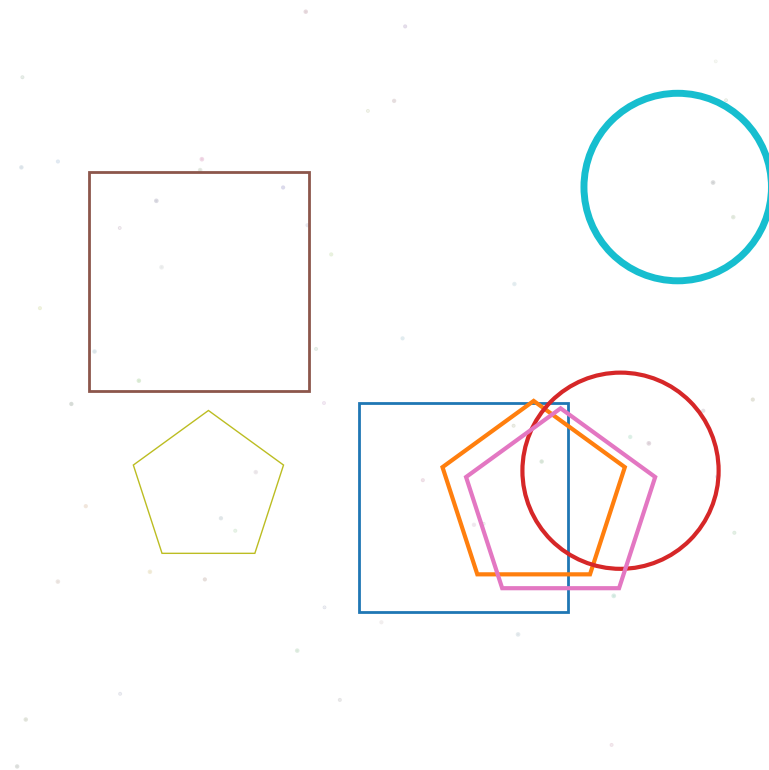[{"shape": "square", "thickness": 1, "radius": 0.68, "center": [0.601, 0.341]}, {"shape": "pentagon", "thickness": 1.5, "radius": 0.62, "center": [0.693, 0.355]}, {"shape": "circle", "thickness": 1.5, "radius": 0.64, "center": [0.806, 0.389]}, {"shape": "square", "thickness": 1, "radius": 0.71, "center": [0.258, 0.634]}, {"shape": "pentagon", "thickness": 1.5, "radius": 0.65, "center": [0.728, 0.341]}, {"shape": "pentagon", "thickness": 0.5, "radius": 0.51, "center": [0.271, 0.364]}, {"shape": "circle", "thickness": 2.5, "radius": 0.61, "center": [0.88, 0.757]}]